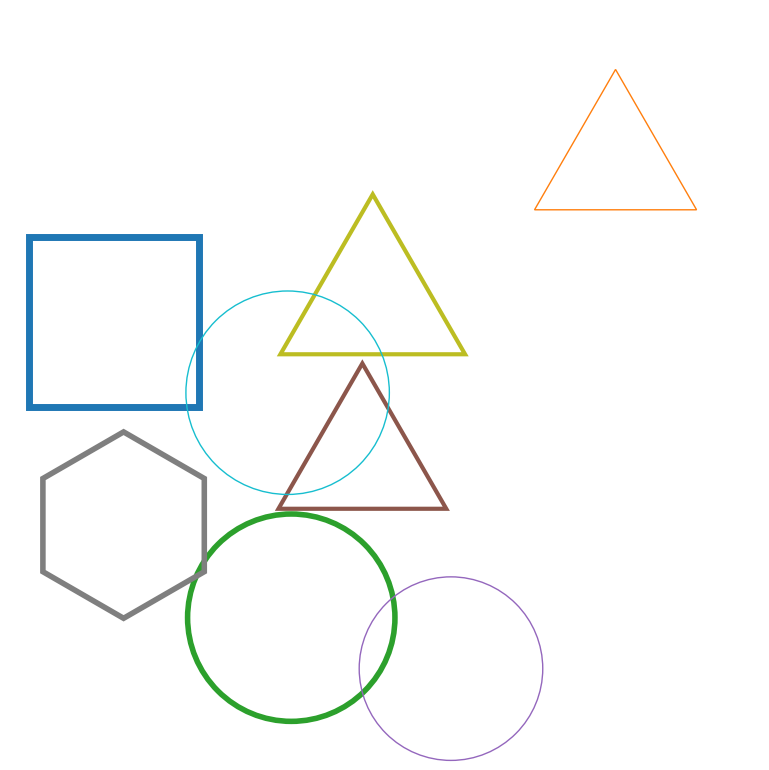[{"shape": "square", "thickness": 2.5, "radius": 0.55, "center": [0.148, 0.582]}, {"shape": "triangle", "thickness": 0.5, "radius": 0.61, "center": [0.799, 0.788]}, {"shape": "circle", "thickness": 2, "radius": 0.67, "center": [0.378, 0.198]}, {"shape": "circle", "thickness": 0.5, "radius": 0.6, "center": [0.586, 0.132]}, {"shape": "triangle", "thickness": 1.5, "radius": 0.63, "center": [0.471, 0.402]}, {"shape": "hexagon", "thickness": 2, "radius": 0.61, "center": [0.161, 0.318]}, {"shape": "triangle", "thickness": 1.5, "radius": 0.69, "center": [0.484, 0.609]}, {"shape": "circle", "thickness": 0.5, "radius": 0.66, "center": [0.374, 0.49]}]